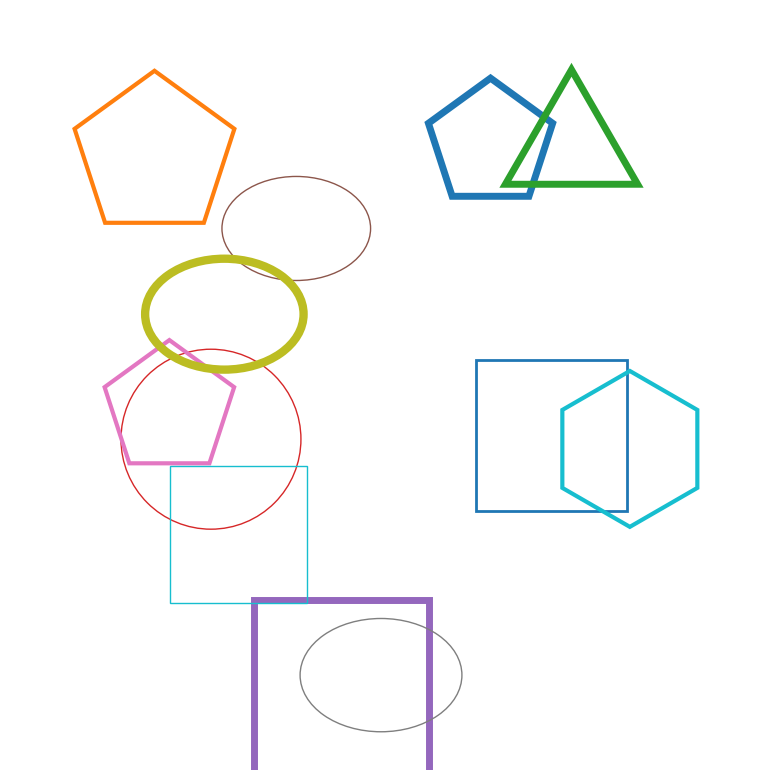[{"shape": "pentagon", "thickness": 2.5, "radius": 0.42, "center": [0.637, 0.814]}, {"shape": "square", "thickness": 1, "radius": 0.49, "center": [0.716, 0.434]}, {"shape": "pentagon", "thickness": 1.5, "radius": 0.55, "center": [0.201, 0.799]}, {"shape": "triangle", "thickness": 2.5, "radius": 0.5, "center": [0.742, 0.81]}, {"shape": "circle", "thickness": 0.5, "radius": 0.58, "center": [0.274, 0.43]}, {"shape": "square", "thickness": 2.5, "radius": 0.57, "center": [0.443, 0.107]}, {"shape": "oval", "thickness": 0.5, "radius": 0.48, "center": [0.385, 0.703]}, {"shape": "pentagon", "thickness": 1.5, "radius": 0.44, "center": [0.22, 0.47]}, {"shape": "oval", "thickness": 0.5, "radius": 0.53, "center": [0.495, 0.123]}, {"shape": "oval", "thickness": 3, "radius": 0.51, "center": [0.291, 0.592]}, {"shape": "hexagon", "thickness": 1.5, "radius": 0.51, "center": [0.818, 0.417]}, {"shape": "square", "thickness": 0.5, "radius": 0.44, "center": [0.309, 0.306]}]